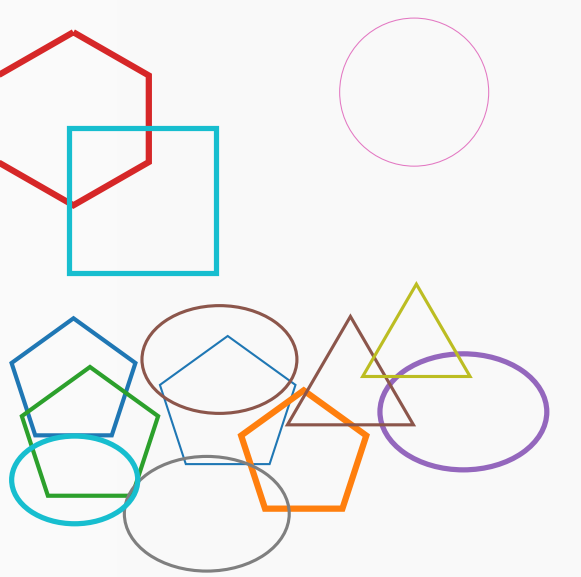[{"shape": "pentagon", "thickness": 2, "radius": 0.56, "center": [0.126, 0.336]}, {"shape": "pentagon", "thickness": 1, "radius": 0.61, "center": [0.392, 0.295]}, {"shape": "pentagon", "thickness": 3, "radius": 0.57, "center": [0.523, 0.21]}, {"shape": "pentagon", "thickness": 2, "radius": 0.62, "center": [0.155, 0.24]}, {"shape": "hexagon", "thickness": 3, "radius": 0.75, "center": [0.126, 0.793]}, {"shape": "oval", "thickness": 2.5, "radius": 0.72, "center": [0.797, 0.286]}, {"shape": "oval", "thickness": 1.5, "radius": 0.67, "center": [0.378, 0.377]}, {"shape": "triangle", "thickness": 1.5, "radius": 0.63, "center": [0.603, 0.326]}, {"shape": "circle", "thickness": 0.5, "radius": 0.64, "center": [0.713, 0.84]}, {"shape": "oval", "thickness": 1.5, "radius": 0.71, "center": [0.356, 0.11]}, {"shape": "triangle", "thickness": 1.5, "radius": 0.53, "center": [0.716, 0.401]}, {"shape": "square", "thickness": 2.5, "radius": 0.63, "center": [0.246, 0.652]}, {"shape": "oval", "thickness": 2.5, "radius": 0.54, "center": [0.129, 0.168]}]